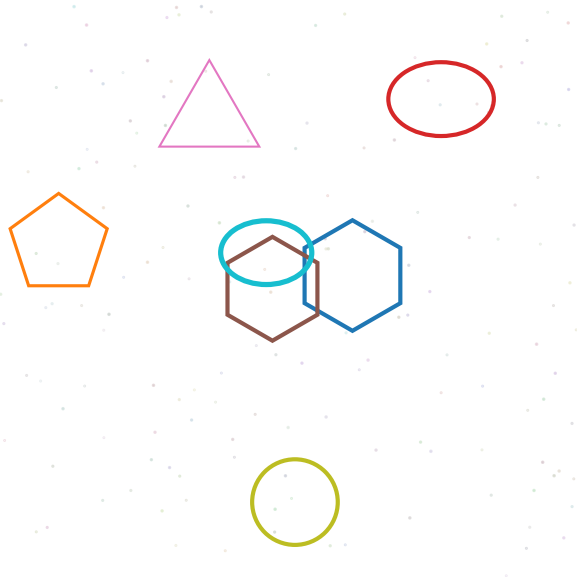[{"shape": "hexagon", "thickness": 2, "radius": 0.48, "center": [0.61, 0.522]}, {"shape": "pentagon", "thickness": 1.5, "radius": 0.44, "center": [0.102, 0.576]}, {"shape": "oval", "thickness": 2, "radius": 0.46, "center": [0.764, 0.828]}, {"shape": "hexagon", "thickness": 2, "radius": 0.45, "center": [0.472, 0.499]}, {"shape": "triangle", "thickness": 1, "radius": 0.5, "center": [0.362, 0.795]}, {"shape": "circle", "thickness": 2, "radius": 0.37, "center": [0.511, 0.13]}, {"shape": "oval", "thickness": 2.5, "radius": 0.39, "center": [0.461, 0.562]}]